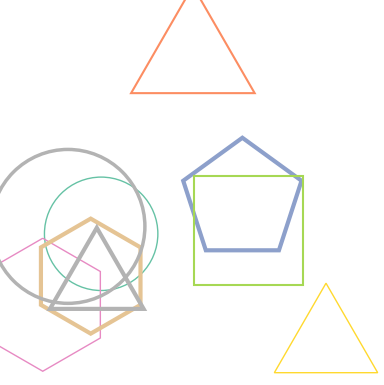[{"shape": "circle", "thickness": 1, "radius": 0.74, "center": [0.263, 0.393]}, {"shape": "triangle", "thickness": 1.5, "radius": 0.93, "center": [0.501, 0.851]}, {"shape": "pentagon", "thickness": 3, "radius": 0.81, "center": [0.63, 0.481]}, {"shape": "hexagon", "thickness": 1, "radius": 0.86, "center": [0.111, 0.208]}, {"shape": "square", "thickness": 1.5, "radius": 0.71, "center": [0.646, 0.401]}, {"shape": "triangle", "thickness": 1, "radius": 0.77, "center": [0.847, 0.109]}, {"shape": "hexagon", "thickness": 3, "radius": 0.75, "center": [0.236, 0.283]}, {"shape": "triangle", "thickness": 3, "radius": 0.7, "center": [0.251, 0.268]}, {"shape": "circle", "thickness": 2.5, "radius": 1.0, "center": [0.176, 0.412]}]